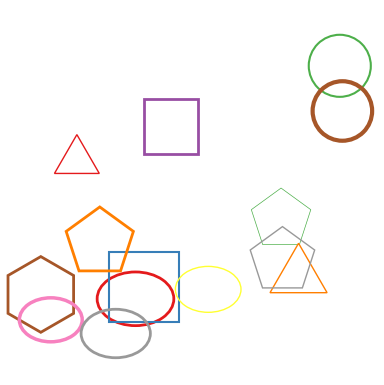[{"shape": "oval", "thickness": 2, "radius": 0.5, "center": [0.352, 0.224]}, {"shape": "triangle", "thickness": 1, "radius": 0.34, "center": [0.2, 0.583]}, {"shape": "square", "thickness": 1.5, "radius": 0.45, "center": [0.373, 0.255]}, {"shape": "circle", "thickness": 1.5, "radius": 0.4, "center": [0.883, 0.829]}, {"shape": "pentagon", "thickness": 0.5, "radius": 0.41, "center": [0.73, 0.43]}, {"shape": "square", "thickness": 2, "radius": 0.35, "center": [0.444, 0.672]}, {"shape": "triangle", "thickness": 1, "radius": 0.43, "center": [0.775, 0.283]}, {"shape": "pentagon", "thickness": 2, "radius": 0.46, "center": [0.259, 0.371]}, {"shape": "oval", "thickness": 1, "radius": 0.43, "center": [0.541, 0.248]}, {"shape": "hexagon", "thickness": 2, "radius": 0.49, "center": [0.106, 0.235]}, {"shape": "circle", "thickness": 3, "radius": 0.39, "center": [0.889, 0.712]}, {"shape": "oval", "thickness": 2.5, "radius": 0.41, "center": [0.132, 0.169]}, {"shape": "pentagon", "thickness": 1, "radius": 0.44, "center": [0.734, 0.323]}, {"shape": "oval", "thickness": 2, "radius": 0.45, "center": [0.301, 0.134]}]